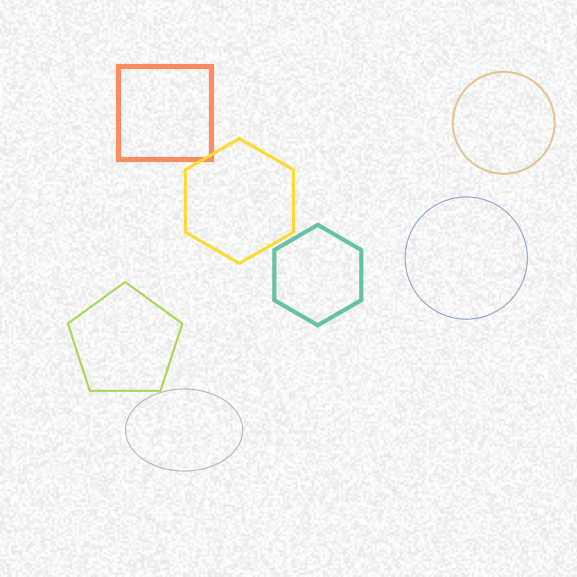[{"shape": "hexagon", "thickness": 2, "radius": 0.43, "center": [0.55, 0.523]}, {"shape": "square", "thickness": 2.5, "radius": 0.4, "center": [0.285, 0.804]}, {"shape": "circle", "thickness": 0.5, "radius": 0.53, "center": [0.807, 0.552]}, {"shape": "pentagon", "thickness": 1, "radius": 0.52, "center": [0.217, 0.407]}, {"shape": "hexagon", "thickness": 1.5, "radius": 0.54, "center": [0.415, 0.651]}, {"shape": "circle", "thickness": 1, "radius": 0.44, "center": [0.872, 0.787]}, {"shape": "oval", "thickness": 0.5, "radius": 0.51, "center": [0.319, 0.254]}]